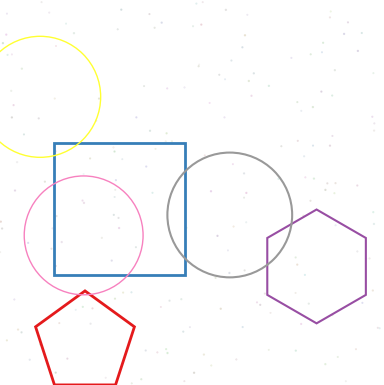[{"shape": "pentagon", "thickness": 2, "radius": 0.67, "center": [0.221, 0.109]}, {"shape": "square", "thickness": 2, "radius": 0.85, "center": [0.311, 0.457]}, {"shape": "hexagon", "thickness": 1.5, "radius": 0.74, "center": [0.822, 0.308]}, {"shape": "circle", "thickness": 1, "radius": 0.79, "center": [0.104, 0.749]}, {"shape": "circle", "thickness": 1, "radius": 0.77, "center": [0.217, 0.389]}, {"shape": "circle", "thickness": 1.5, "radius": 0.81, "center": [0.597, 0.442]}]